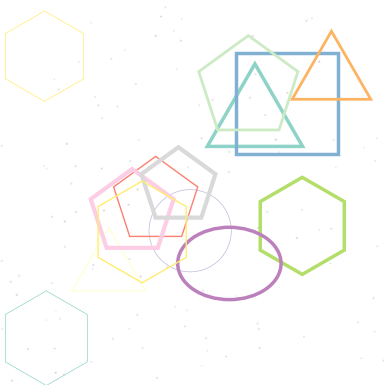[{"shape": "hexagon", "thickness": 0.5, "radius": 0.61, "center": [0.12, 0.122]}, {"shape": "triangle", "thickness": 2.5, "radius": 0.71, "center": [0.662, 0.691]}, {"shape": "triangle", "thickness": 0.5, "radius": 0.55, "center": [0.283, 0.299]}, {"shape": "circle", "thickness": 0.5, "radius": 0.53, "center": [0.494, 0.401]}, {"shape": "pentagon", "thickness": 1, "radius": 0.57, "center": [0.404, 0.479]}, {"shape": "square", "thickness": 2.5, "radius": 0.66, "center": [0.745, 0.731]}, {"shape": "triangle", "thickness": 2, "radius": 0.59, "center": [0.861, 0.801]}, {"shape": "hexagon", "thickness": 2.5, "radius": 0.63, "center": [0.785, 0.413]}, {"shape": "pentagon", "thickness": 3, "radius": 0.57, "center": [0.343, 0.448]}, {"shape": "pentagon", "thickness": 3, "radius": 0.51, "center": [0.463, 0.517]}, {"shape": "oval", "thickness": 2.5, "radius": 0.67, "center": [0.596, 0.316]}, {"shape": "pentagon", "thickness": 2, "radius": 0.68, "center": [0.645, 0.772]}, {"shape": "hexagon", "thickness": 1, "radius": 0.66, "center": [0.369, 0.398]}, {"shape": "hexagon", "thickness": 0.5, "radius": 0.59, "center": [0.116, 0.854]}]